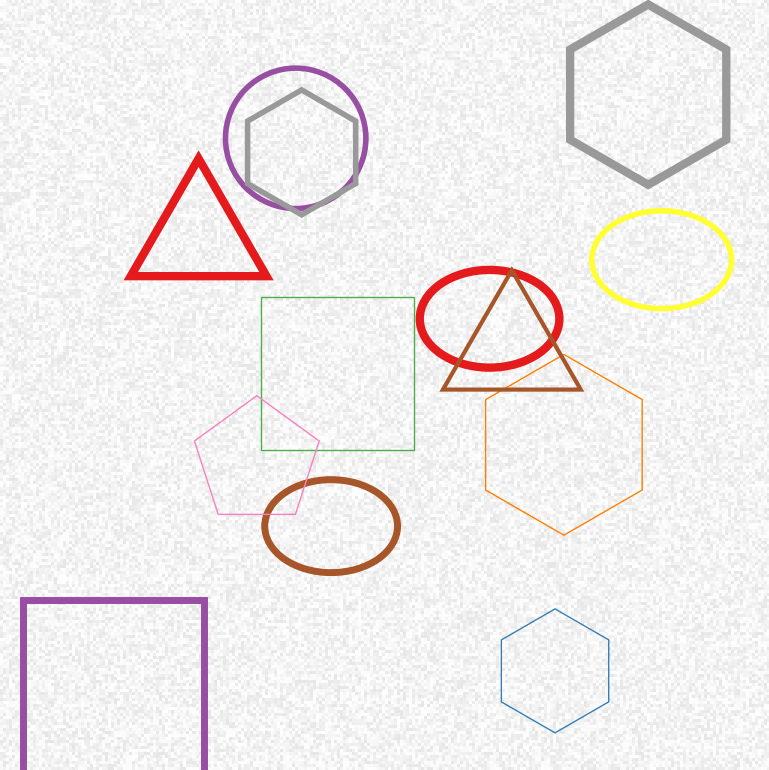[{"shape": "oval", "thickness": 3, "radius": 0.45, "center": [0.636, 0.586]}, {"shape": "triangle", "thickness": 3, "radius": 0.51, "center": [0.258, 0.692]}, {"shape": "hexagon", "thickness": 0.5, "radius": 0.4, "center": [0.721, 0.129]}, {"shape": "square", "thickness": 0.5, "radius": 0.5, "center": [0.439, 0.515]}, {"shape": "circle", "thickness": 2, "radius": 0.46, "center": [0.384, 0.82]}, {"shape": "square", "thickness": 2.5, "radius": 0.59, "center": [0.148, 0.104]}, {"shape": "hexagon", "thickness": 0.5, "radius": 0.59, "center": [0.732, 0.422]}, {"shape": "oval", "thickness": 2, "radius": 0.45, "center": [0.859, 0.663]}, {"shape": "triangle", "thickness": 1.5, "radius": 0.52, "center": [0.665, 0.546]}, {"shape": "oval", "thickness": 2.5, "radius": 0.43, "center": [0.43, 0.317]}, {"shape": "pentagon", "thickness": 0.5, "radius": 0.43, "center": [0.334, 0.401]}, {"shape": "hexagon", "thickness": 3, "radius": 0.59, "center": [0.842, 0.877]}, {"shape": "hexagon", "thickness": 2, "radius": 0.41, "center": [0.392, 0.802]}]